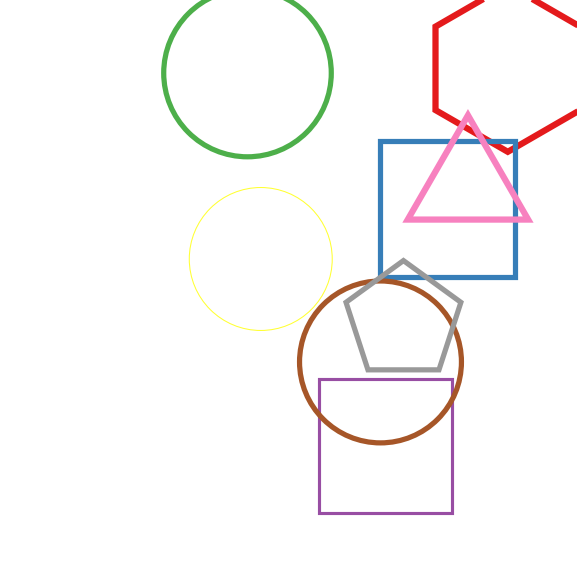[{"shape": "hexagon", "thickness": 3, "radius": 0.72, "center": [0.879, 0.881]}, {"shape": "square", "thickness": 2.5, "radius": 0.59, "center": [0.775, 0.637]}, {"shape": "circle", "thickness": 2.5, "radius": 0.73, "center": [0.429, 0.873]}, {"shape": "square", "thickness": 1.5, "radius": 0.58, "center": [0.667, 0.226]}, {"shape": "circle", "thickness": 0.5, "radius": 0.62, "center": [0.452, 0.551]}, {"shape": "circle", "thickness": 2.5, "radius": 0.7, "center": [0.659, 0.372]}, {"shape": "triangle", "thickness": 3, "radius": 0.6, "center": [0.81, 0.679]}, {"shape": "pentagon", "thickness": 2.5, "radius": 0.52, "center": [0.699, 0.443]}]